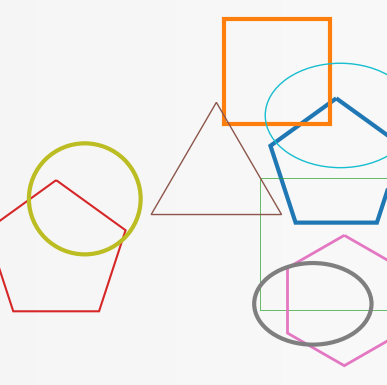[{"shape": "pentagon", "thickness": 3, "radius": 0.89, "center": [0.868, 0.566]}, {"shape": "square", "thickness": 3, "radius": 0.68, "center": [0.714, 0.814]}, {"shape": "square", "thickness": 0.5, "radius": 0.86, "center": [0.841, 0.366]}, {"shape": "pentagon", "thickness": 1.5, "radius": 0.94, "center": [0.145, 0.344]}, {"shape": "triangle", "thickness": 1, "radius": 0.97, "center": [0.558, 0.54]}, {"shape": "hexagon", "thickness": 2, "radius": 0.85, "center": [0.889, 0.219]}, {"shape": "oval", "thickness": 3, "radius": 0.76, "center": [0.807, 0.211]}, {"shape": "circle", "thickness": 3, "radius": 0.72, "center": [0.219, 0.484]}, {"shape": "oval", "thickness": 1, "radius": 0.97, "center": [0.878, 0.7]}]